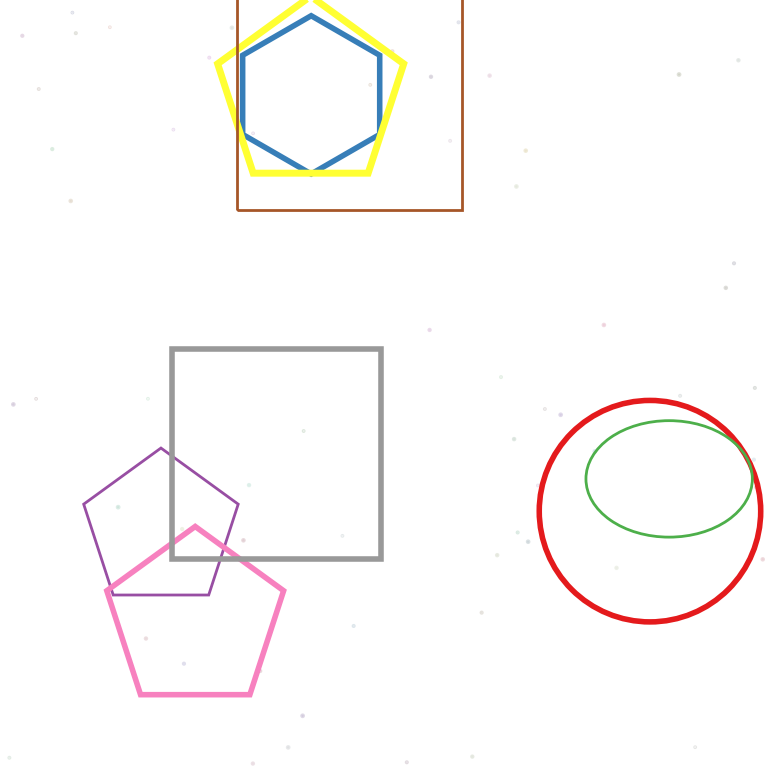[{"shape": "circle", "thickness": 2, "radius": 0.72, "center": [0.844, 0.336]}, {"shape": "hexagon", "thickness": 2, "radius": 0.51, "center": [0.404, 0.877]}, {"shape": "oval", "thickness": 1, "radius": 0.54, "center": [0.869, 0.378]}, {"shape": "pentagon", "thickness": 1, "radius": 0.53, "center": [0.209, 0.313]}, {"shape": "pentagon", "thickness": 2.5, "radius": 0.64, "center": [0.403, 0.878]}, {"shape": "square", "thickness": 1, "radius": 0.73, "center": [0.454, 0.874]}, {"shape": "pentagon", "thickness": 2, "radius": 0.6, "center": [0.254, 0.195]}, {"shape": "square", "thickness": 2, "radius": 0.68, "center": [0.359, 0.411]}]